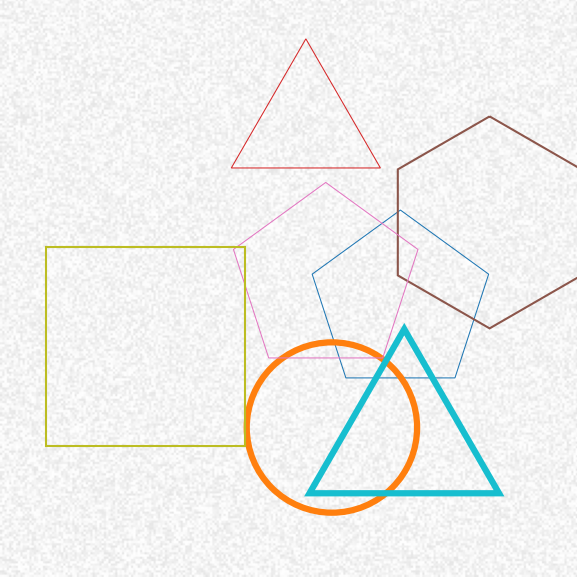[{"shape": "pentagon", "thickness": 0.5, "radius": 0.8, "center": [0.693, 0.475]}, {"shape": "circle", "thickness": 3, "radius": 0.74, "center": [0.575, 0.259]}, {"shape": "triangle", "thickness": 0.5, "radius": 0.75, "center": [0.53, 0.783]}, {"shape": "hexagon", "thickness": 1, "radius": 0.92, "center": [0.848, 0.614]}, {"shape": "pentagon", "thickness": 0.5, "radius": 0.84, "center": [0.564, 0.515]}, {"shape": "square", "thickness": 1, "radius": 0.86, "center": [0.251, 0.4]}, {"shape": "triangle", "thickness": 3, "radius": 0.95, "center": [0.7, 0.24]}]